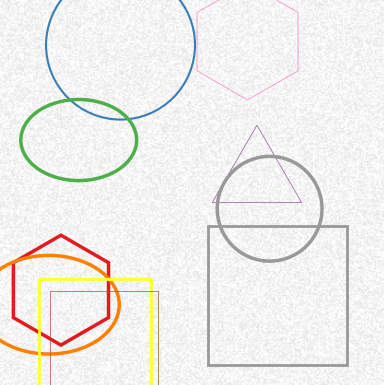[{"shape": "hexagon", "thickness": 2.5, "radius": 0.71, "center": [0.158, 0.246]}, {"shape": "circle", "thickness": 1.5, "radius": 0.97, "center": [0.313, 0.883]}, {"shape": "oval", "thickness": 2.5, "radius": 0.75, "center": [0.204, 0.636]}, {"shape": "triangle", "thickness": 0.5, "radius": 0.67, "center": [0.667, 0.541]}, {"shape": "oval", "thickness": 2.5, "radius": 0.91, "center": [0.127, 0.209]}, {"shape": "square", "thickness": 2, "radius": 0.73, "center": [0.246, 0.13]}, {"shape": "square", "thickness": 0.5, "radius": 0.7, "center": [0.27, 0.103]}, {"shape": "hexagon", "thickness": 0.5, "radius": 0.76, "center": [0.643, 0.892]}, {"shape": "circle", "thickness": 2.5, "radius": 0.68, "center": [0.7, 0.458]}, {"shape": "square", "thickness": 2, "radius": 0.9, "center": [0.721, 0.233]}]